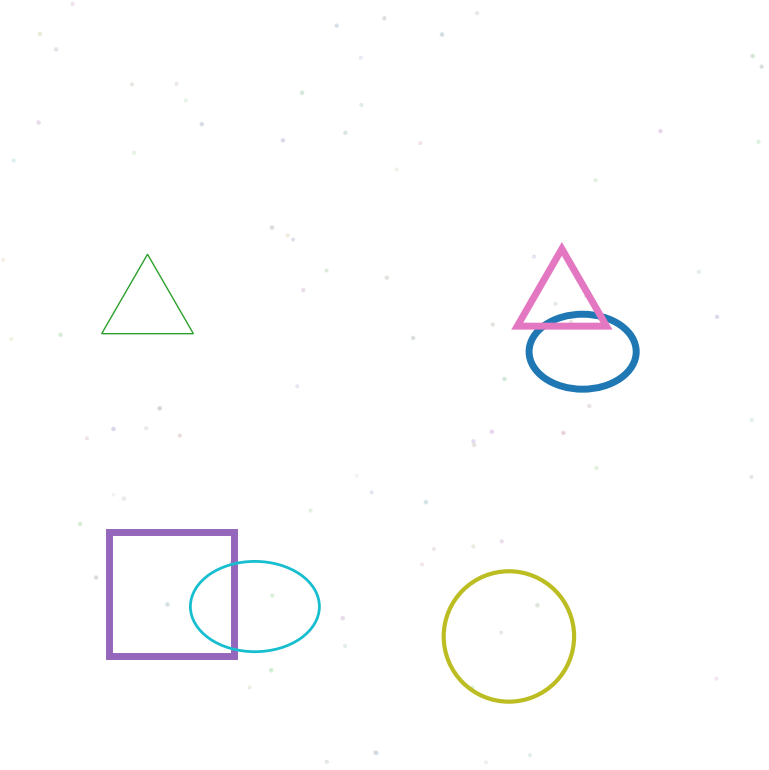[{"shape": "oval", "thickness": 2.5, "radius": 0.35, "center": [0.757, 0.543]}, {"shape": "triangle", "thickness": 0.5, "radius": 0.34, "center": [0.192, 0.601]}, {"shape": "square", "thickness": 2.5, "radius": 0.4, "center": [0.223, 0.229]}, {"shape": "triangle", "thickness": 2.5, "radius": 0.33, "center": [0.73, 0.61]}, {"shape": "circle", "thickness": 1.5, "radius": 0.42, "center": [0.661, 0.173]}, {"shape": "oval", "thickness": 1, "radius": 0.42, "center": [0.331, 0.212]}]